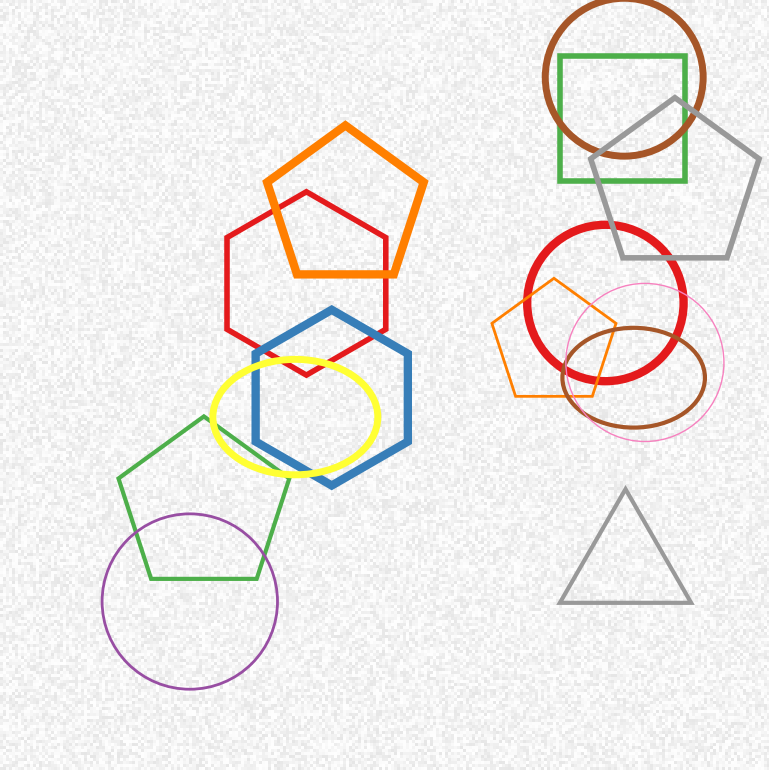[{"shape": "hexagon", "thickness": 2, "radius": 0.6, "center": [0.398, 0.632]}, {"shape": "circle", "thickness": 3, "radius": 0.51, "center": [0.786, 0.606]}, {"shape": "hexagon", "thickness": 3, "radius": 0.57, "center": [0.431, 0.484]}, {"shape": "square", "thickness": 2, "radius": 0.4, "center": [0.809, 0.846]}, {"shape": "pentagon", "thickness": 1.5, "radius": 0.58, "center": [0.265, 0.343]}, {"shape": "circle", "thickness": 1, "radius": 0.57, "center": [0.246, 0.219]}, {"shape": "pentagon", "thickness": 1, "radius": 0.42, "center": [0.719, 0.554]}, {"shape": "pentagon", "thickness": 3, "radius": 0.53, "center": [0.449, 0.73]}, {"shape": "oval", "thickness": 2.5, "radius": 0.54, "center": [0.384, 0.458]}, {"shape": "oval", "thickness": 1.5, "radius": 0.46, "center": [0.823, 0.509]}, {"shape": "circle", "thickness": 2.5, "radius": 0.51, "center": [0.811, 0.9]}, {"shape": "circle", "thickness": 0.5, "radius": 0.51, "center": [0.838, 0.529]}, {"shape": "triangle", "thickness": 1.5, "radius": 0.49, "center": [0.812, 0.266]}, {"shape": "pentagon", "thickness": 2, "radius": 0.57, "center": [0.877, 0.758]}]